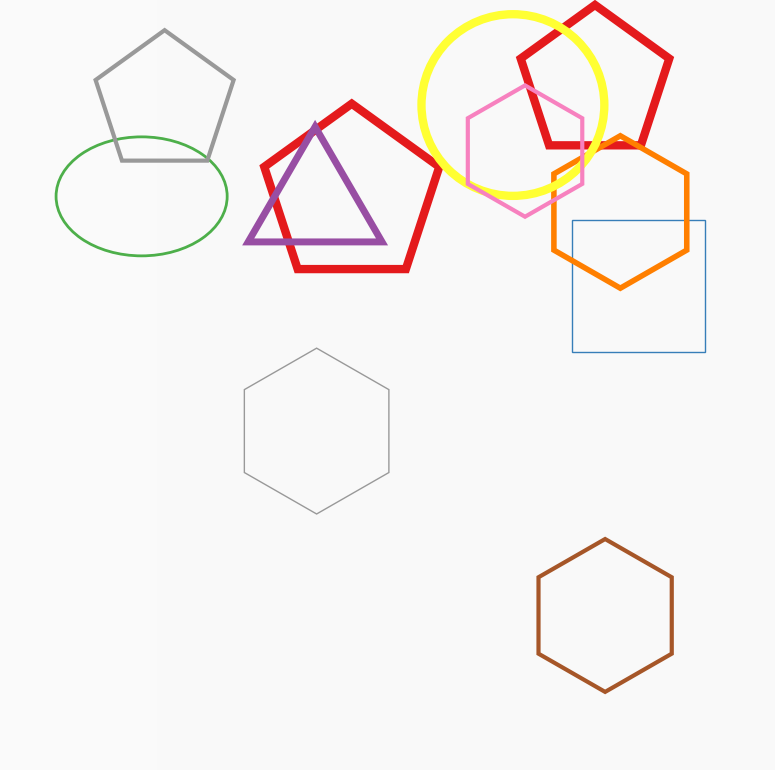[{"shape": "pentagon", "thickness": 3, "radius": 0.5, "center": [0.768, 0.893]}, {"shape": "pentagon", "thickness": 3, "radius": 0.59, "center": [0.454, 0.747]}, {"shape": "square", "thickness": 0.5, "radius": 0.43, "center": [0.824, 0.629]}, {"shape": "oval", "thickness": 1, "radius": 0.55, "center": [0.183, 0.745]}, {"shape": "triangle", "thickness": 2.5, "radius": 0.5, "center": [0.407, 0.736]}, {"shape": "hexagon", "thickness": 2, "radius": 0.49, "center": [0.8, 0.725]}, {"shape": "circle", "thickness": 3, "radius": 0.59, "center": [0.662, 0.864]}, {"shape": "hexagon", "thickness": 1.5, "radius": 0.5, "center": [0.781, 0.201]}, {"shape": "hexagon", "thickness": 1.5, "radius": 0.43, "center": [0.677, 0.804]}, {"shape": "hexagon", "thickness": 0.5, "radius": 0.54, "center": [0.409, 0.44]}, {"shape": "pentagon", "thickness": 1.5, "radius": 0.47, "center": [0.212, 0.867]}]